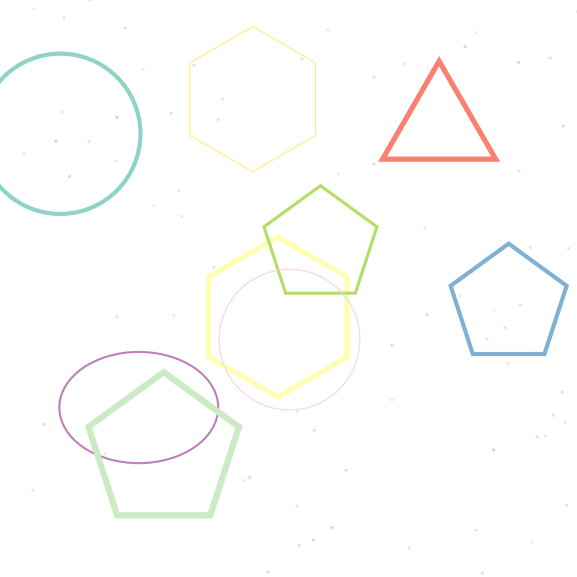[{"shape": "circle", "thickness": 2, "radius": 0.69, "center": [0.104, 0.767]}, {"shape": "hexagon", "thickness": 2.5, "radius": 0.69, "center": [0.481, 0.45]}, {"shape": "triangle", "thickness": 2.5, "radius": 0.57, "center": [0.76, 0.78]}, {"shape": "pentagon", "thickness": 2, "radius": 0.53, "center": [0.881, 0.472]}, {"shape": "pentagon", "thickness": 1.5, "radius": 0.51, "center": [0.555, 0.575]}, {"shape": "circle", "thickness": 0.5, "radius": 0.61, "center": [0.501, 0.411]}, {"shape": "oval", "thickness": 1, "radius": 0.69, "center": [0.24, 0.293]}, {"shape": "pentagon", "thickness": 3, "radius": 0.69, "center": [0.283, 0.218]}, {"shape": "hexagon", "thickness": 0.5, "radius": 0.63, "center": [0.438, 0.828]}]